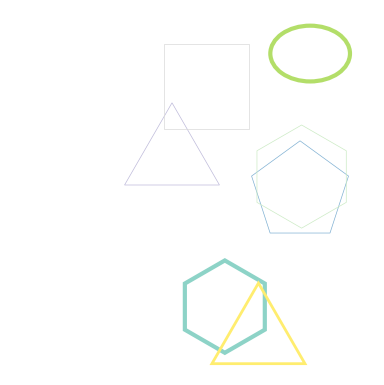[{"shape": "hexagon", "thickness": 3, "radius": 0.6, "center": [0.584, 0.204]}, {"shape": "triangle", "thickness": 0.5, "radius": 0.71, "center": [0.447, 0.591]}, {"shape": "pentagon", "thickness": 0.5, "radius": 0.66, "center": [0.779, 0.502]}, {"shape": "oval", "thickness": 3, "radius": 0.52, "center": [0.806, 0.861]}, {"shape": "square", "thickness": 0.5, "radius": 0.55, "center": [0.536, 0.774]}, {"shape": "hexagon", "thickness": 0.5, "radius": 0.67, "center": [0.783, 0.541]}, {"shape": "triangle", "thickness": 2, "radius": 0.7, "center": [0.671, 0.125]}]